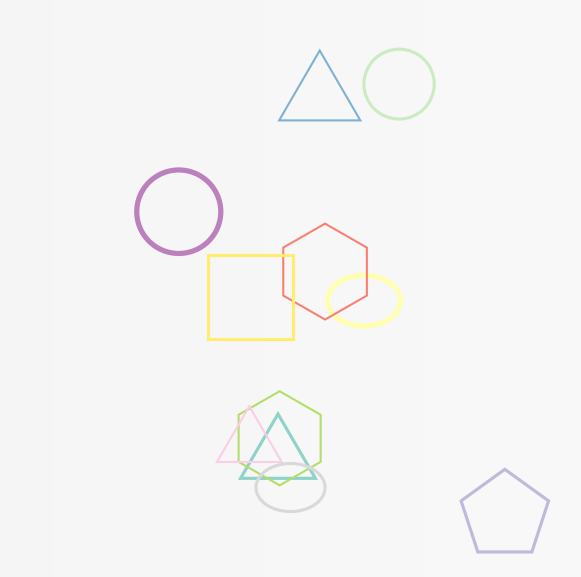[{"shape": "triangle", "thickness": 1.5, "radius": 0.37, "center": [0.478, 0.208]}, {"shape": "oval", "thickness": 2.5, "radius": 0.31, "center": [0.626, 0.478]}, {"shape": "pentagon", "thickness": 1.5, "radius": 0.4, "center": [0.869, 0.107]}, {"shape": "hexagon", "thickness": 1, "radius": 0.42, "center": [0.559, 0.529]}, {"shape": "triangle", "thickness": 1, "radius": 0.4, "center": [0.55, 0.831]}, {"shape": "hexagon", "thickness": 1, "radius": 0.41, "center": [0.481, 0.24]}, {"shape": "triangle", "thickness": 1, "radius": 0.32, "center": [0.429, 0.231]}, {"shape": "oval", "thickness": 1.5, "radius": 0.3, "center": [0.5, 0.155]}, {"shape": "circle", "thickness": 2.5, "radius": 0.36, "center": [0.308, 0.633]}, {"shape": "circle", "thickness": 1.5, "radius": 0.3, "center": [0.687, 0.854]}, {"shape": "square", "thickness": 1.5, "radius": 0.36, "center": [0.431, 0.485]}]